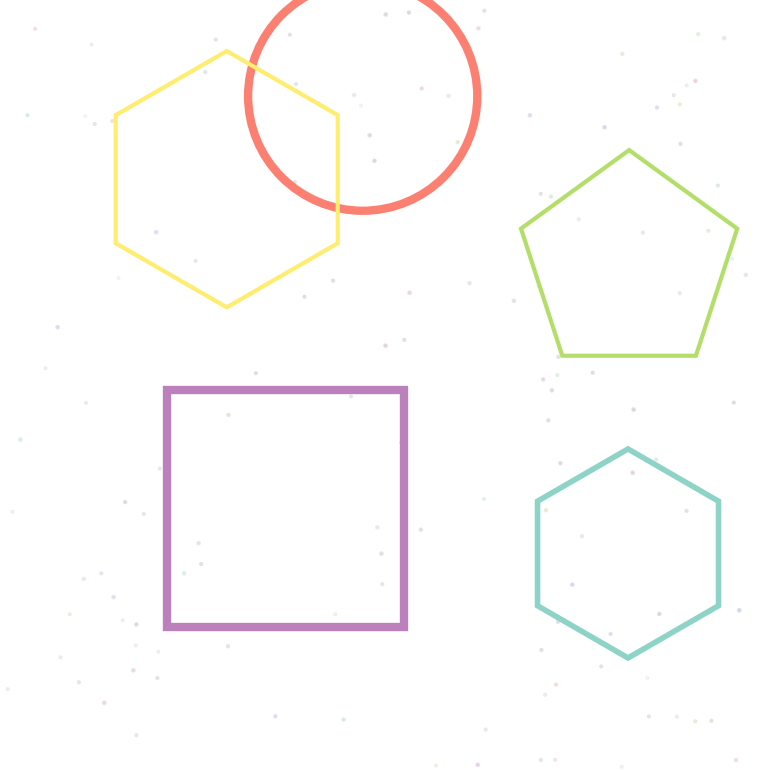[{"shape": "hexagon", "thickness": 2, "radius": 0.68, "center": [0.816, 0.281]}, {"shape": "circle", "thickness": 3, "radius": 0.74, "center": [0.471, 0.875]}, {"shape": "pentagon", "thickness": 1.5, "radius": 0.74, "center": [0.817, 0.657]}, {"shape": "square", "thickness": 3, "radius": 0.77, "center": [0.37, 0.339]}, {"shape": "hexagon", "thickness": 1.5, "radius": 0.83, "center": [0.294, 0.767]}]